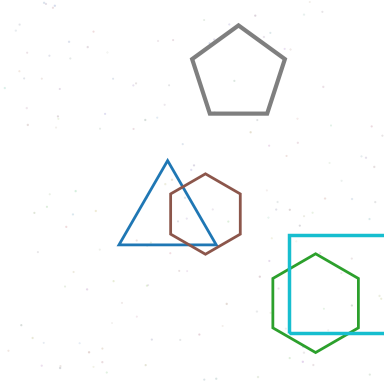[{"shape": "triangle", "thickness": 2, "radius": 0.73, "center": [0.435, 0.437]}, {"shape": "hexagon", "thickness": 2, "radius": 0.64, "center": [0.82, 0.213]}, {"shape": "hexagon", "thickness": 2, "radius": 0.52, "center": [0.534, 0.444]}, {"shape": "pentagon", "thickness": 3, "radius": 0.63, "center": [0.619, 0.807]}, {"shape": "square", "thickness": 2.5, "radius": 0.64, "center": [0.878, 0.263]}]